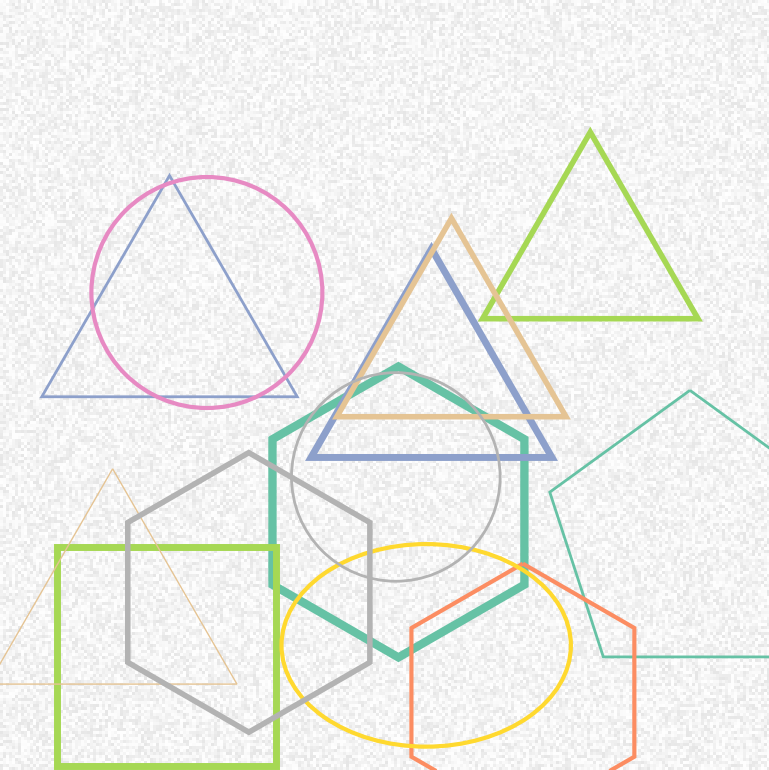[{"shape": "pentagon", "thickness": 1, "radius": 0.96, "center": [0.896, 0.302]}, {"shape": "hexagon", "thickness": 3, "radius": 0.94, "center": [0.517, 0.335]}, {"shape": "hexagon", "thickness": 1.5, "radius": 0.84, "center": [0.679, 0.101]}, {"shape": "triangle", "thickness": 1, "radius": 0.96, "center": [0.22, 0.58]}, {"shape": "triangle", "thickness": 2.5, "radius": 0.9, "center": [0.56, 0.496]}, {"shape": "circle", "thickness": 1.5, "radius": 0.75, "center": [0.269, 0.62]}, {"shape": "square", "thickness": 2.5, "radius": 0.71, "center": [0.217, 0.147]}, {"shape": "triangle", "thickness": 2, "radius": 0.81, "center": [0.767, 0.667]}, {"shape": "oval", "thickness": 1.5, "radius": 0.94, "center": [0.554, 0.162]}, {"shape": "triangle", "thickness": 0.5, "radius": 0.93, "center": [0.146, 0.205]}, {"shape": "triangle", "thickness": 2, "radius": 0.86, "center": [0.586, 0.545]}, {"shape": "circle", "thickness": 1, "radius": 0.68, "center": [0.514, 0.381]}, {"shape": "hexagon", "thickness": 2, "radius": 0.91, "center": [0.323, 0.231]}]